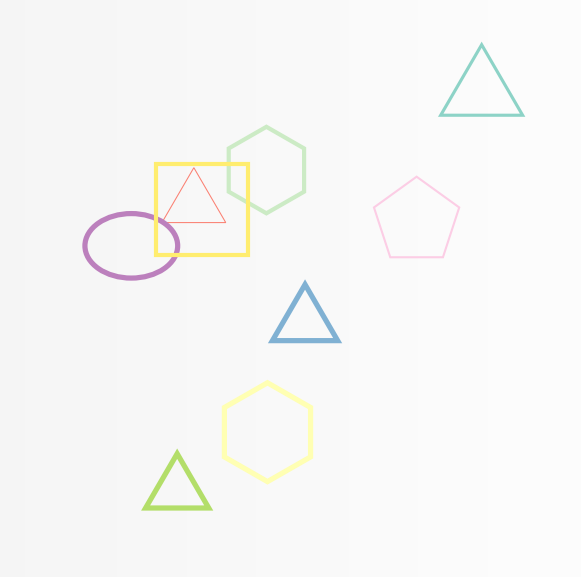[{"shape": "triangle", "thickness": 1.5, "radius": 0.41, "center": [0.829, 0.84]}, {"shape": "hexagon", "thickness": 2.5, "radius": 0.43, "center": [0.46, 0.251]}, {"shape": "triangle", "thickness": 0.5, "radius": 0.32, "center": [0.334, 0.645]}, {"shape": "triangle", "thickness": 2.5, "radius": 0.32, "center": [0.525, 0.442]}, {"shape": "triangle", "thickness": 2.5, "radius": 0.31, "center": [0.305, 0.151]}, {"shape": "pentagon", "thickness": 1, "radius": 0.39, "center": [0.717, 0.616]}, {"shape": "oval", "thickness": 2.5, "radius": 0.4, "center": [0.226, 0.573]}, {"shape": "hexagon", "thickness": 2, "radius": 0.37, "center": [0.458, 0.705]}, {"shape": "square", "thickness": 2, "radius": 0.39, "center": [0.347, 0.636]}]